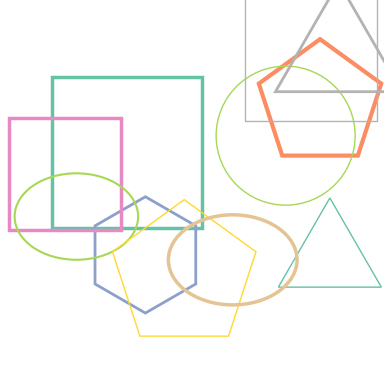[{"shape": "triangle", "thickness": 1, "radius": 0.77, "center": [0.857, 0.331]}, {"shape": "square", "thickness": 2.5, "radius": 0.98, "center": [0.33, 0.604]}, {"shape": "pentagon", "thickness": 3, "radius": 0.84, "center": [0.831, 0.731]}, {"shape": "hexagon", "thickness": 2, "radius": 0.76, "center": [0.378, 0.338]}, {"shape": "square", "thickness": 2.5, "radius": 0.73, "center": [0.169, 0.548]}, {"shape": "oval", "thickness": 1.5, "radius": 0.8, "center": [0.198, 0.438]}, {"shape": "circle", "thickness": 1, "radius": 0.9, "center": [0.742, 0.648]}, {"shape": "pentagon", "thickness": 1, "radius": 0.98, "center": [0.478, 0.285]}, {"shape": "oval", "thickness": 2.5, "radius": 0.84, "center": [0.604, 0.325]}, {"shape": "square", "thickness": 1, "radius": 0.86, "center": [0.807, 0.858]}, {"shape": "triangle", "thickness": 2, "radius": 0.95, "center": [0.88, 0.857]}]